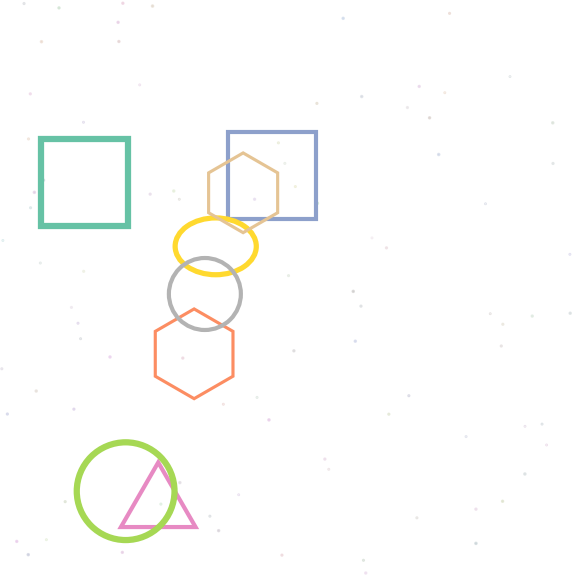[{"shape": "square", "thickness": 3, "radius": 0.38, "center": [0.147, 0.683]}, {"shape": "hexagon", "thickness": 1.5, "radius": 0.39, "center": [0.336, 0.386]}, {"shape": "square", "thickness": 2, "radius": 0.38, "center": [0.471, 0.695]}, {"shape": "triangle", "thickness": 2, "radius": 0.37, "center": [0.274, 0.124]}, {"shape": "circle", "thickness": 3, "radius": 0.42, "center": [0.218, 0.149]}, {"shape": "oval", "thickness": 2.5, "radius": 0.35, "center": [0.374, 0.573]}, {"shape": "hexagon", "thickness": 1.5, "radius": 0.35, "center": [0.421, 0.665]}, {"shape": "circle", "thickness": 2, "radius": 0.31, "center": [0.355, 0.49]}]